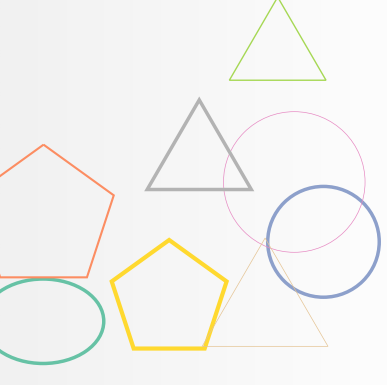[{"shape": "oval", "thickness": 2.5, "radius": 0.78, "center": [0.111, 0.166]}, {"shape": "pentagon", "thickness": 1.5, "radius": 0.95, "center": [0.112, 0.434]}, {"shape": "circle", "thickness": 2.5, "radius": 0.72, "center": [0.835, 0.372]}, {"shape": "circle", "thickness": 0.5, "radius": 0.91, "center": [0.759, 0.527]}, {"shape": "triangle", "thickness": 1, "radius": 0.72, "center": [0.717, 0.864]}, {"shape": "pentagon", "thickness": 3, "radius": 0.78, "center": [0.437, 0.221]}, {"shape": "triangle", "thickness": 0.5, "radius": 0.94, "center": [0.684, 0.194]}, {"shape": "triangle", "thickness": 2.5, "radius": 0.78, "center": [0.514, 0.585]}]